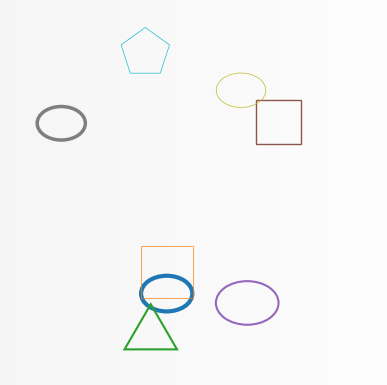[{"shape": "oval", "thickness": 3, "radius": 0.33, "center": [0.43, 0.237]}, {"shape": "square", "thickness": 0.5, "radius": 0.33, "center": [0.43, 0.294]}, {"shape": "triangle", "thickness": 1.5, "radius": 0.39, "center": [0.389, 0.132]}, {"shape": "oval", "thickness": 1.5, "radius": 0.4, "center": [0.638, 0.213]}, {"shape": "square", "thickness": 1, "radius": 0.29, "center": [0.719, 0.684]}, {"shape": "oval", "thickness": 2.5, "radius": 0.31, "center": [0.158, 0.68]}, {"shape": "oval", "thickness": 0.5, "radius": 0.32, "center": [0.622, 0.766]}, {"shape": "pentagon", "thickness": 0.5, "radius": 0.33, "center": [0.375, 0.863]}]